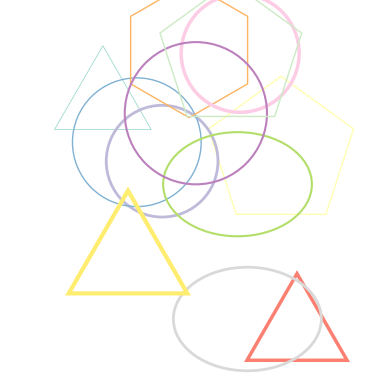[{"shape": "triangle", "thickness": 0.5, "radius": 0.73, "center": [0.267, 0.736]}, {"shape": "pentagon", "thickness": 1, "radius": 0.99, "center": [0.73, 0.604]}, {"shape": "circle", "thickness": 2, "radius": 0.73, "center": [0.421, 0.581]}, {"shape": "triangle", "thickness": 2.5, "radius": 0.75, "center": [0.772, 0.139]}, {"shape": "circle", "thickness": 1, "radius": 0.84, "center": [0.355, 0.631]}, {"shape": "hexagon", "thickness": 1, "radius": 0.88, "center": [0.491, 0.87]}, {"shape": "oval", "thickness": 1.5, "radius": 0.97, "center": [0.617, 0.521]}, {"shape": "circle", "thickness": 2.5, "radius": 0.77, "center": [0.624, 0.862]}, {"shape": "oval", "thickness": 2, "radius": 0.96, "center": [0.643, 0.171]}, {"shape": "circle", "thickness": 1.5, "radius": 0.92, "center": [0.509, 0.706]}, {"shape": "pentagon", "thickness": 1, "radius": 0.97, "center": [0.6, 0.854]}, {"shape": "triangle", "thickness": 3, "radius": 0.89, "center": [0.332, 0.327]}]